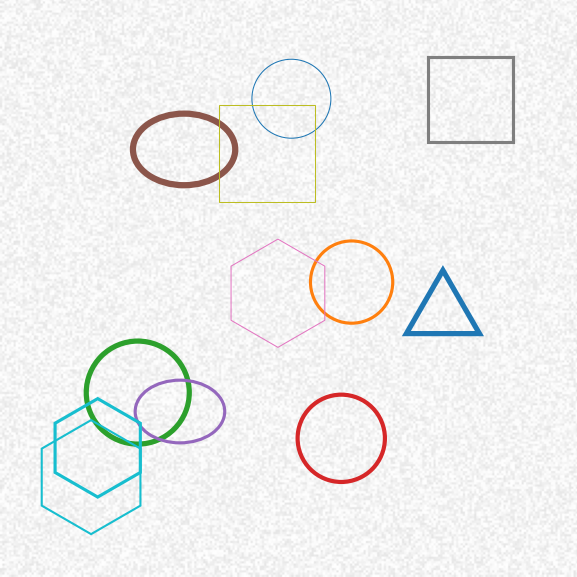[{"shape": "circle", "thickness": 0.5, "radius": 0.34, "center": [0.505, 0.828]}, {"shape": "triangle", "thickness": 2.5, "radius": 0.37, "center": [0.767, 0.458]}, {"shape": "circle", "thickness": 1.5, "radius": 0.36, "center": [0.609, 0.511]}, {"shape": "circle", "thickness": 2.5, "radius": 0.45, "center": [0.239, 0.319]}, {"shape": "circle", "thickness": 2, "radius": 0.38, "center": [0.591, 0.24]}, {"shape": "oval", "thickness": 1.5, "radius": 0.39, "center": [0.312, 0.287]}, {"shape": "oval", "thickness": 3, "radius": 0.44, "center": [0.319, 0.74]}, {"shape": "hexagon", "thickness": 0.5, "radius": 0.47, "center": [0.481, 0.491]}, {"shape": "square", "thickness": 1.5, "radius": 0.37, "center": [0.815, 0.827]}, {"shape": "square", "thickness": 0.5, "radius": 0.42, "center": [0.462, 0.734]}, {"shape": "hexagon", "thickness": 1.5, "radius": 0.43, "center": [0.169, 0.224]}, {"shape": "hexagon", "thickness": 1, "radius": 0.49, "center": [0.158, 0.173]}]